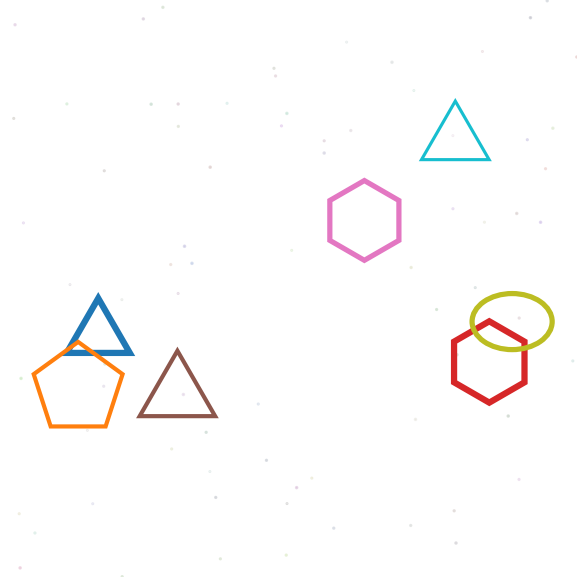[{"shape": "triangle", "thickness": 3, "radius": 0.32, "center": [0.17, 0.42]}, {"shape": "pentagon", "thickness": 2, "radius": 0.4, "center": [0.135, 0.326]}, {"shape": "hexagon", "thickness": 3, "radius": 0.35, "center": [0.847, 0.372]}, {"shape": "triangle", "thickness": 2, "radius": 0.38, "center": [0.307, 0.316]}, {"shape": "hexagon", "thickness": 2.5, "radius": 0.35, "center": [0.631, 0.617]}, {"shape": "oval", "thickness": 2.5, "radius": 0.35, "center": [0.887, 0.442]}, {"shape": "triangle", "thickness": 1.5, "radius": 0.34, "center": [0.788, 0.756]}]